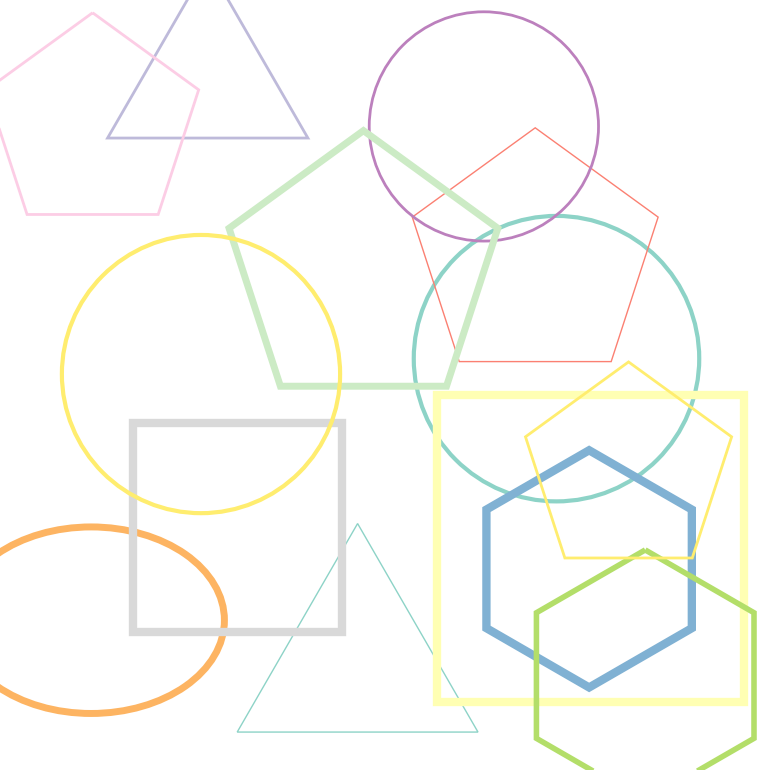[{"shape": "triangle", "thickness": 0.5, "radius": 0.9, "center": [0.464, 0.14]}, {"shape": "circle", "thickness": 1.5, "radius": 0.93, "center": [0.723, 0.534]}, {"shape": "square", "thickness": 3, "radius": 1.0, "center": [0.767, 0.287]}, {"shape": "triangle", "thickness": 1, "radius": 0.75, "center": [0.27, 0.896]}, {"shape": "pentagon", "thickness": 0.5, "radius": 0.84, "center": [0.695, 0.666]}, {"shape": "hexagon", "thickness": 3, "radius": 0.77, "center": [0.765, 0.261]}, {"shape": "oval", "thickness": 2.5, "radius": 0.87, "center": [0.118, 0.195]}, {"shape": "hexagon", "thickness": 2, "radius": 0.82, "center": [0.838, 0.123]}, {"shape": "pentagon", "thickness": 1, "radius": 0.72, "center": [0.12, 0.839]}, {"shape": "square", "thickness": 3, "radius": 0.68, "center": [0.308, 0.315]}, {"shape": "circle", "thickness": 1, "radius": 0.74, "center": [0.628, 0.836]}, {"shape": "pentagon", "thickness": 2.5, "radius": 0.92, "center": [0.472, 0.647]}, {"shape": "pentagon", "thickness": 1, "radius": 0.7, "center": [0.816, 0.389]}, {"shape": "circle", "thickness": 1.5, "radius": 0.9, "center": [0.261, 0.514]}]